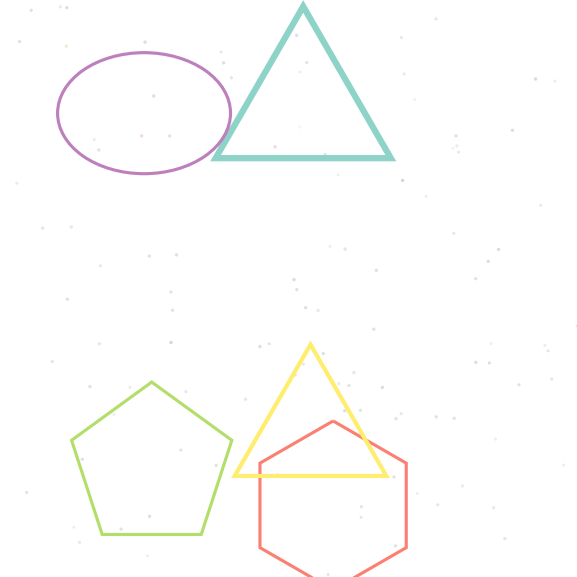[{"shape": "triangle", "thickness": 3, "radius": 0.88, "center": [0.525, 0.813]}, {"shape": "hexagon", "thickness": 1.5, "radius": 0.73, "center": [0.577, 0.124]}, {"shape": "pentagon", "thickness": 1.5, "radius": 0.73, "center": [0.263, 0.192]}, {"shape": "oval", "thickness": 1.5, "radius": 0.75, "center": [0.249, 0.803]}, {"shape": "triangle", "thickness": 2, "radius": 0.76, "center": [0.538, 0.251]}]